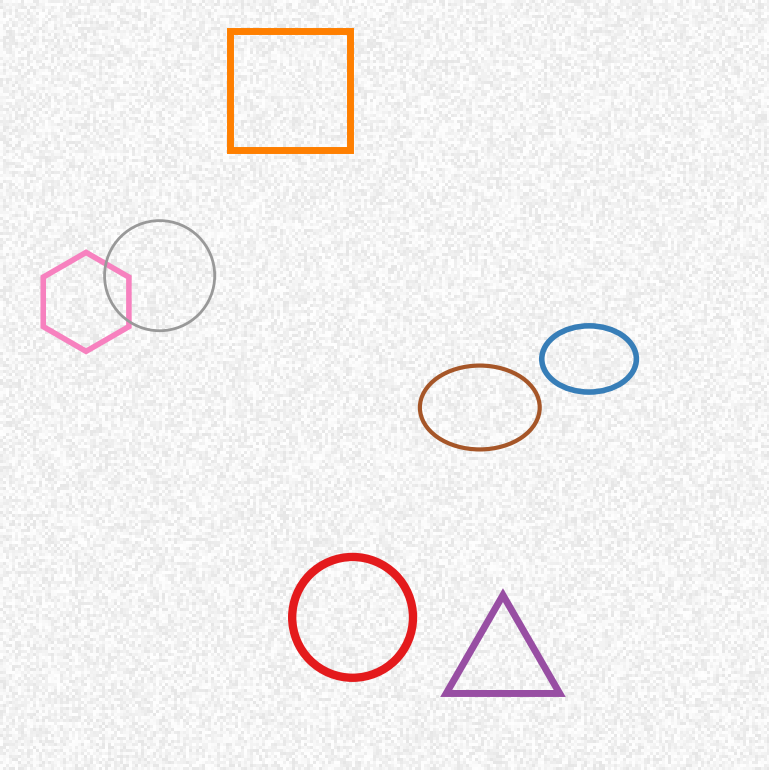[{"shape": "circle", "thickness": 3, "radius": 0.39, "center": [0.458, 0.198]}, {"shape": "oval", "thickness": 2, "radius": 0.31, "center": [0.765, 0.534]}, {"shape": "triangle", "thickness": 2.5, "radius": 0.43, "center": [0.653, 0.142]}, {"shape": "square", "thickness": 2.5, "radius": 0.39, "center": [0.377, 0.882]}, {"shape": "oval", "thickness": 1.5, "radius": 0.39, "center": [0.623, 0.471]}, {"shape": "hexagon", "thickness": 2, "radius": 0.32, "center": [0.112, 0.608]}, {"shape": "circle", "thickness": 1, "radius": 0.36, "center": [0.207, 0.642]}]